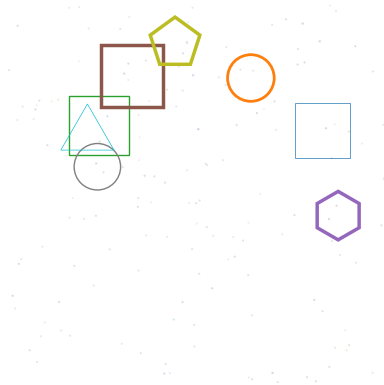[{"shape": "square", "thickness": 0.5, "radius": 0.35, "center": [0.837, 0.661]}, {"shape": "circle", "thickness": 2, "radius": 0.3, "center": [0.652, 0.797]}, {"shape": "square", "thickness": 1, "radius": 0.39, "center": [0.257, 0.674]}, {"shape": "hexagon", "thickness": 2.5, "radius": 0.31, "center": [0.878, 0.44]}, {"shape": "square", "thickness": 2.5, "radius": 0.4, "center": [0.343, 0.802]}, {"shape": "circle", "thickness": 1, "radius": 0.3, "center": [0.253, 0.567]}, {"shape": "pentagon", "thickness": 2.5, "radius": 0.34, "center": [0.455, 0.888]}, {"shape": "triangle", "thickness": 0.5, "radius": 0.4, "center": [0.227, 0.65]}]